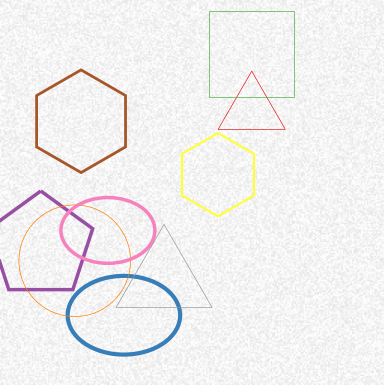[{"shape": "triangle", "thickness": 0.5, "radius": 0.5, "center": [0.654, 0.714]}, {"shape": "oval", "thickness": 3, "radius": 0.73, "center": [0.322, 0.181]}, {"shape": "square", "thickness": 0.5, "radius": 0.56, "center": [0.653, 0.86]}, {"shape": "pentagon", "thickness": 2.5, "radius": 0.71, "center": [0.106, 0.362]}, {"shape": "circle", "thickness": 0.5, "radius": 0.73, "center": [0.194, 0.323]}, {"shape": "hexagon", "thickness": 1.5, "radius": 0.54, "center": [0.566, 0.546]}, {"shape": "hexagon", "thickness": 2, "radius": 0.67, "center": [0.211, 0.685]}, {"shape": "oval", "thickness": 2.5, "radius": 0.61, "center": [0.28, 0.401]}, {"shape": "triangle", "thickness": 0.5, "radius": 0.72, "center": [0.426, 0.273]}]